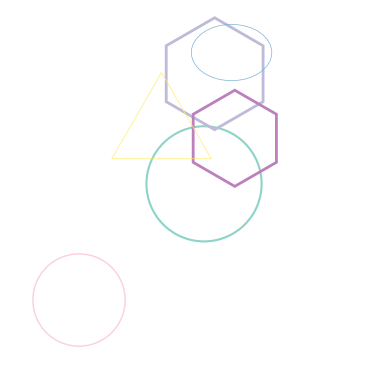[{"shape": "circle", "thickness": 1.5, "radius": 0.75, "center": [0.53, 0.522]}, {"shape": "hexagon", "thickness": 2, "radius": 0.73, "center": [0.558, 0.809]}, {"shape": "oval", "thickness": 0.5, "radius": 0.52, "center": [0.601, 0.864]}, {"shape": "circle", "thickness": 1, "radius": 0.6, "center": [0.205, 0.221]}, {"shape": "hexagon", "thickness": 2, "radius": 0.62, "center": [0.61, 0.641]}, {"shape": "triangle", "thickness": 0.5, "radius": 0.75, "center": [0.42, 0.662]}]